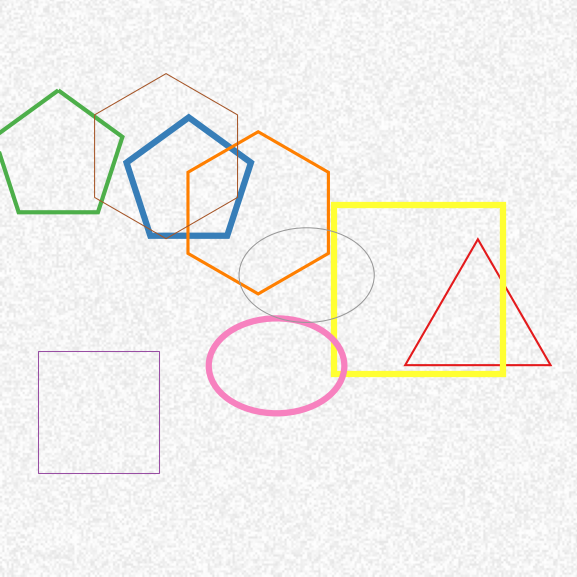[{"shape": "triangle", "thickness": 1, "radius": 0.73, "center": [0.827, 0.44]}, {"shape": "pentagon", "thickness": 3, "radius": 0.57, "center": [0.327, 0.683]}, {"shape": "pentagon", "thickness": 2, "radius": 0.58, "center": [0.101, 0.726]}, {"shape": "square", "thickness": 0.5, "radius": 0.53, "center": [0.171, 0.286]}, {"shape": "hexagon", "thickness": 1.5, "radius": 0.7, "center": [0.447, 0.631]}, {"shape": "square", "thickness": 3, "radius": 0.73, "center": [0.724, 0.498]}, {"shape": "hexagon", "thickness": 0.5, "radius": 0.71, "center": [0.288, 0.729]}, {"shape": "oval", "thickness": 3, "radius": 0.59, "center": [0.479, 0.366]}, {"shape": "oval", "thickness": 0.5, "radius": 0.59, "center": [0.531, 0.523]}]